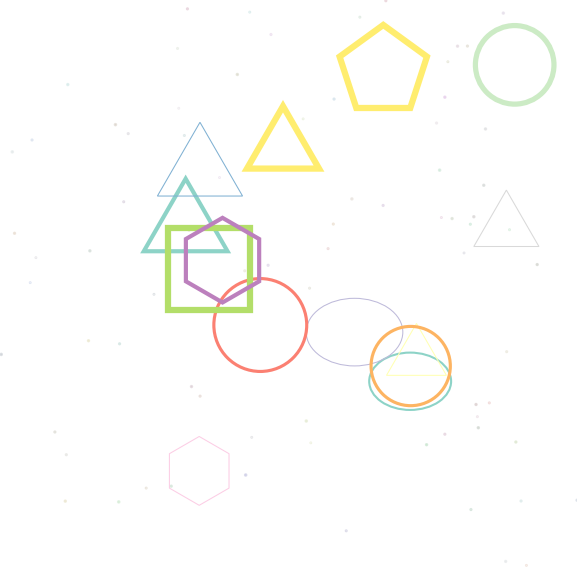[{"shape": "triangle", "thickness": 2, "radius": 0.42, "center": [0.321, 0.606]}, {"shape": "oval", "thickness": 1, "radius": 0.35, "center": [0.71, 0.339]}, {"shape": "triangle", "thickness": 0.5, "radius": 0.3, "center": [0.721, 0.379]}, {"shape": "oval", "thickness": 0.5, "radius": 0.42, "center": [0.614, 0.424]}, {"shape": "circle", "thickness": 1.5, "radius": 0.4, "center": [0.451, 0.436]}, {"shape": "triangle", "thickness": 0.5, "radius": 0.43, "center": [0.346, 0.702]}, {"shape": "circle", "thickness": 1.5, "radius": 0.34, "center": [0.711, 0.365]}, {"shape": "square", "thickness": 3, "radius": 0.35, "center": [0.361, 0.534]}, {"shape": "hexagon", "thickness": 0.5, "radius": 0.3, "center": [0.345, 0.184]}, {"shape": "triangle", "thickness": 0.5, "radius": 0.33, "center": [0.877, 0.605]}, {"shape": "hexagon", "thickness": 2, "radius": 0.37, "center": [0.385, 0.549]}, {"shape": "circle", "thickness": 2.5, "radius": 0.34, "center": [0.891, 0.887]}, {"shape": "triangle", "thickness": 3, "radius": 0.36, "center": [0.49, 0.743]}, {"shape": "pentagon", "thickness": 3, "radius": 0.4, "center": [0.664, 0.876]}]